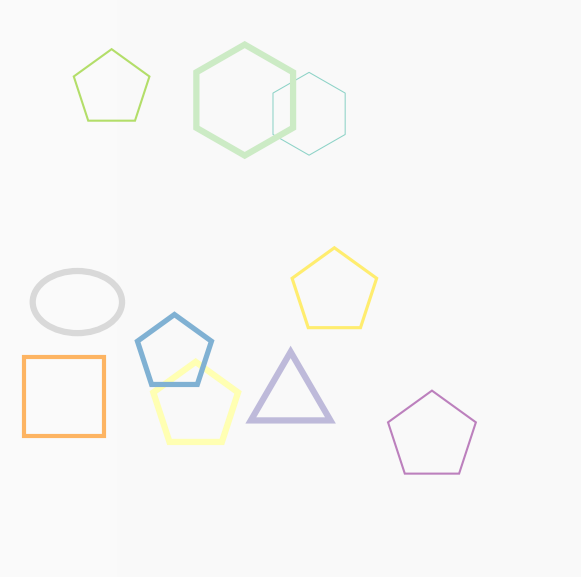[{"shape": "hexagon", "thickness": 0.5, "radius": 0.36, "center": [0.532, 0.802]}, {"shape": "pentagon", "thickness": 3, "radius": 0.38, "center": [0.337, 0.296]}, {"shape": "triangle", "thickness": 3, "radius": 0.4, "center": [0.5, 0.311]}, {"shape": "pentagon", "thickness": 2.5, "radius": 0.33, "center": [0.3, 0.388]}, {"shape": "square", "thickness": 2, "radius": 0.34, "center": [0.11, 0.313]}, {"shape": "pentagon", "thickness": 1, "radius": 0.34, "center": [0.192, 0.846]}, {"shape": "oval", "thickness": 3, "radius": 0.38, "center": [0.133, 0.476]}, {"shape": "pentagon", "thickness": 1, "radius": 0.4, "center": [0.743, 0.243]}, {"shape": "hexagon", "thickness": 3, "radius": 0.48, "center": [0.421, 0.826]}, {"shape": "pentagon", "thickness": 1.5, "radius": 0.38, "center": [0.575, 0.494]}]